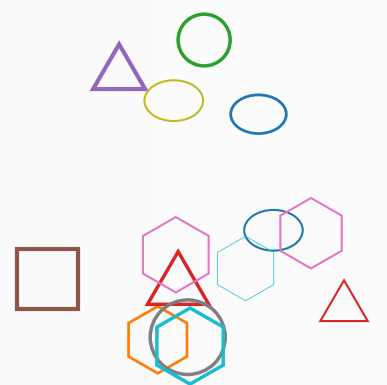[{"shape": "oval", "thickness": 1.5, "radius": 0.38, "center": [0.706, 0.402]}, {"shape": "oval", "thickness": 2, "radius": 0.36, "center": [0.667, 0.703]}, {"shape": "hexagon", "thickness": 2, "radius": 0.43, "center": [0.407, 0.117]}, {"shape": "circle", "thickness": 2.5, "radius": 0.34, "center": [0.527, 0.896]}, {"shape": "triangle", "thickness": 2.5, "radius": 0.46, "center": [0.46, 0.255]}, {"shape": "triangle", "thickness": 1.5, "radius": 0.35, "center": [0.888, 0.201]}, {"shape": "triangle", "thickness": 3, "radius": 0.39, "center": [0.307, 0.807]}, {"shape": "square", "thickness": 3, "radius": 0.39, "center": [0.123, 0.275]}, {"shape": "hexagon", "thickness": 1.5, "radius": 0.46, "center": [0.803, 0.394]}, {"shape": "hexagon", "thickness": 1.5, "radius": 0.49, "center": [0.454, 0.338]}, {"shape": "circle", "thickness": 2.5, "radius": 0.48, "center": [0.484, 0.124]}, {"shape": "oval", "thickness": 1.5, "radius": 0.38, "center": [0.448, 0.739]}, {"shape": "hexagon", "thickness": 0.5, "radius": 0.42, "center": [0.634, 0.303]}, {"shape": "hexagon", "thickness": 2.5, "radius": 0.49, "center": [0.49, 0.101]}]